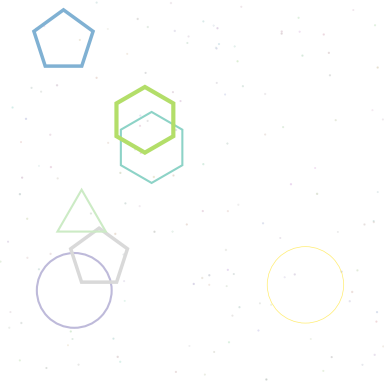[{"shape": "hexagon", "thickness": 1.5, "radius": 0.46, "center": [0.394, 0.617]}, {"shape": "circle", "thickness": 1.5, "radius": 0.49, "center": [0.193, 0.246]}, {"shape": "pentagon", "thickness": 2.5, "radius": 0.4, "center": [0.165, 0.894]}, {"shape": "hexagon", "thickness": 3, "radius": 0.43, "center": [0.376, 0.689]}, {"shape": "pentagon", "thickness": 2.5, "radius": 0.39, "center": [0.257, 0.33]}, {"shape": "triangle", "thickness": 1.5, "radius": 0.36, "center": [0.212, 0.435]}, {"shape": "circle", "thickness": 0.5, "radius": 0.5, "center": [0.793, 0.26]}]